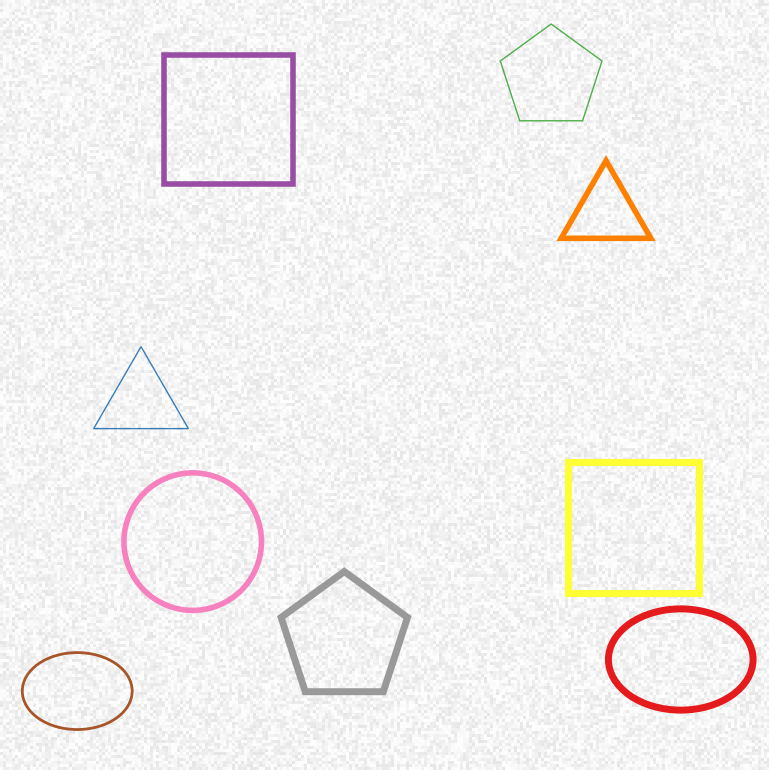[{"shape": "oval", "thickness": 2.5, "radius": 0.47, "center": [0.884, 0.144]}, {"shape": "triangle", "thickness": 0.5, "radius": 0.36, "center": [0.183, 0.479]}, {"shape": "pentagon", "thickness": 0.5, "radius": 0.35, "center": [0.716, 0.899]}, {"shape": "square", "thickness": 2, "radius": 0.42, "center": [0.297, 0.844]}, {"shape": "triangle", "thickness": 2, "radius": 0.34, "center": [0.787, 0.724]}, {"shape": "square", "thickness": 2.5, "radius": 0.43, "center": [0.823, 0.315]}, {"shape": "oval", "thickness": 1, "radius": 0.36, "center": [0.1, 0.102]}, {"shape": "circle", "thickness": 2, "radius": 0.45, "center": [0.25, 0.297]}, {"shape": "pentagon", "thickness": 2.5, "radius": 0.43, "center": [0.447, 0.171]}]